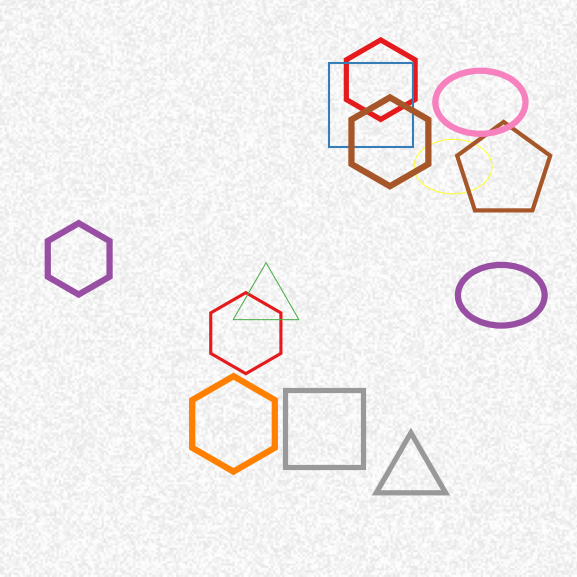[{"shape": "hexagon", "thickness": 2.5, "radius": 0.34, "center": [0.659, 0.861]}, {"shape": "hexagon", "thickness": 1.5, "radius": 0.35, "center": [0.426, 0.422]}, {"shape": "square", "thickness": 1, "radius": 0.36, "center": [0.642, 0.818]}, {"shape": "triangle", "thickness": 0.5, "radius": 0.33, "center": [0.461, 0.478]}, {"shape": "hexagon", "thickness": 3, "radius": 0.31, "center": [0.136, 0.551]}, {"shape": "oval", "thickness": 3, "radius": 0.38, "center": [0.868, 0.488]}, {"shape": "hexagon", "thickness": 3, "radius": 0.41, "center": [0.404, 0.265]}, {"shape": "oval", "thickness": 0.5, "radius": 0.34, "center": [0.785, 0.711]}, {"shape": "hexagon", "thickness": 3, "radius": 0.38, "center": [0.675, 0.754]}, {"shape": "pentagon", "thickness": 2, "radius": 0.42, "center": [0.872, 0.703]}, {"shape": "oval", "thickness": 3, "radius": 0.39, "center": [0.832, 0.822]}, {"shape": "square", "thickness": 2.5, "radius": 0.34, "center": [0.562, 0.257]}, {"shape": "triangle", "thickness": 2.5, "radius": 0.35, "center": [0.712, 0.18]}]